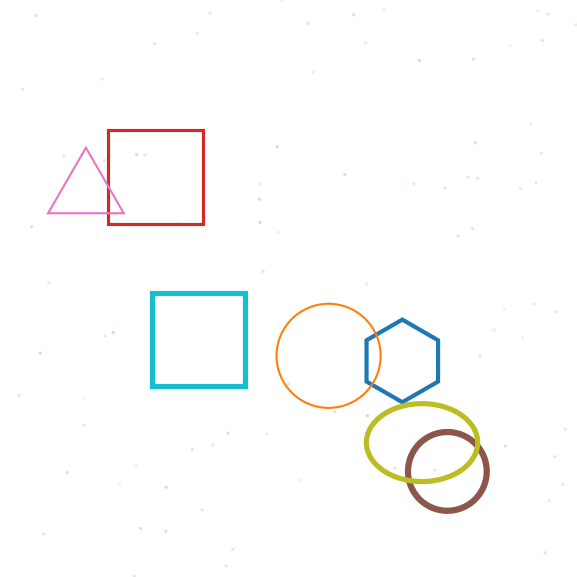[{"shape": "hexagon", "thickness": 2, "radius": 0.36, "center": [0.697, 0.374]}, {"shape": "circle", "thickness": 1, "radius": 0.45, "center": [0.569, 0.383]}, {"shape": "square", "thickness": 1.5, "radius": 0.41, "center": [0.269, 0.692]}, {"shape": "circle", "thickness": 3, "radius": 0.34, "center": [0.775, 0.183]}, {"shape": "triangle", "thickness": 1, "radius": 0.38, "center": [0.149, 0.668]}, {"shape": "oval", "thickness": 2.5, "radius": 0.48, "center": [0.731, 0.233]}, {"shape": "square", "thickness": 2.5, "radius": 0.4, "center": [0.343, 0.411]}]